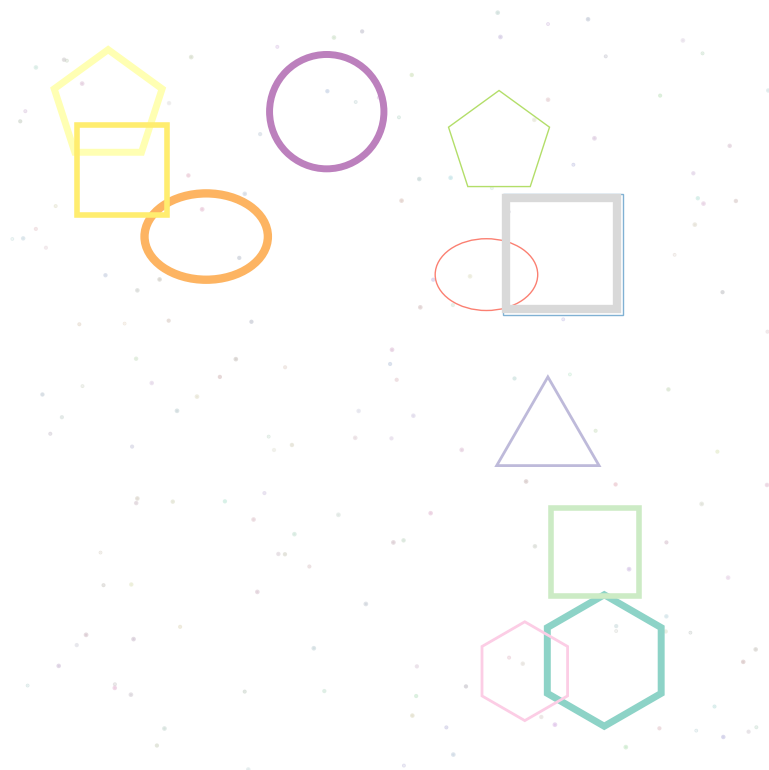[{"shape": "hexagon", "thickness": 2.5, "radius": 0.43, "center": [0.785, 0.142]}, {"shape": "pentagon", "thickness": 2.5, "radius": 0.37, "center": [0.14, 0.862]}, {"shape": "triangle", "thickness": 1, "radius": 0.38, "center": [0.712, 0.434]}, {"shape": "oval", "thickness": 0.5, "radius": 0.33, "center": [0.632, 0.643]}, {"shape": "square", "thickness": 0.5, "radius": 0.39, "center": [0.731, 0.669]}, {"shape": "oval", "thickness": 3, "radius": 0.4, "center": [0.268, 0.693]}, {"shape": "pentagon", "thickness": 0.5, "radius": 0.34, "center": [0.648, 0.814]}, {"shape": "hexagon", "thickness": 1, "radius": 0.32, "center": [0.682, 0.128]}, {"shape": "square", "thickness": 3, "radius": 0.36, "center": [0.729, 0.671]}, {"shape": "circle", "thickness": 2.5, "radius": 0.37, "center": [0.424, 0.855]}, {"shape": "square", "thickness": 2, "radius": 0.29, "center": [0.772, 0.283]}, {"shape": "square", "thickness": 2, "radius": 0.29, "center": [0.158, 0.779]}]